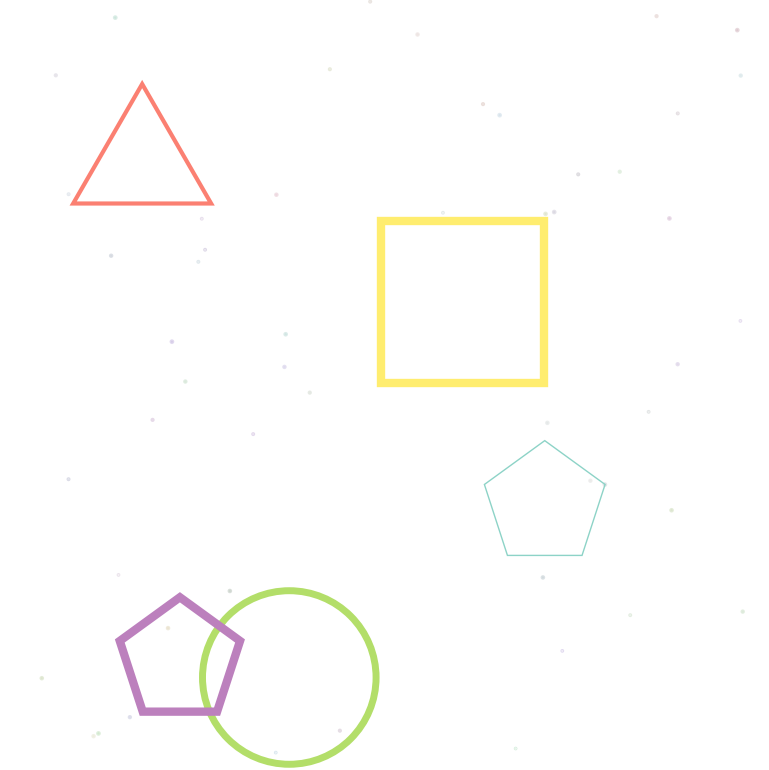[{"shape": "pentagon", "thickness": 0.5, "radius": 0.41, "center": [0.707, 0.345]}, {"shape": "triangle", "thickness": 1.5, "radius": 0.52, "center": [0.185, 0.787]}, {"shape": "circle", "thickness": 2.5, "radius": 0.56, "center": [0.376, 0.12]}, {"shape": "pentagon", "thickness": 3, "radius": 0.41, "center": [0.234, 0.142]}, {"shape": "square", "thickness": 3, "radius": 0.53, "center": [0.6, 0.608]}]